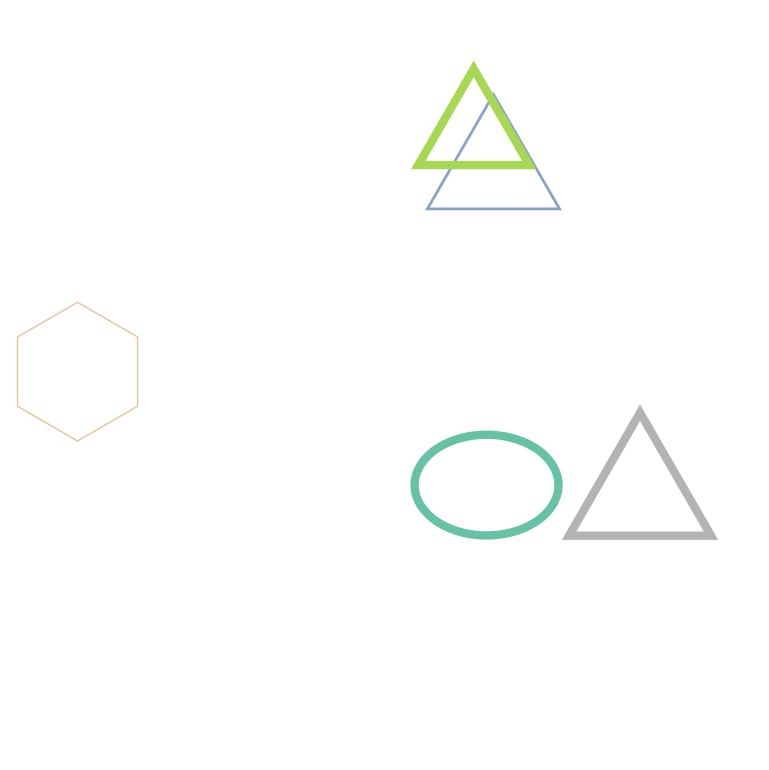[{"shape": "oval", "thickness": 3, "radius": 0.47, "center": [0.632, 0.37]}, {"shape": "triangle", "thickness": 1, "radius": 0.5, "center": [0.641, 0.778]}, {"shape": "triangle", "thickness": 3, "radius": 0.42, "center": [0.615, 0.827]}, {"shape": "hexagon", "thickness": 0.5, "radius": 0.45, "center": [0.101, 0.517]}, {"shape": "triangle", "thickness": 3, "radius": 0.53, "center": [0.831, 0.358]}]